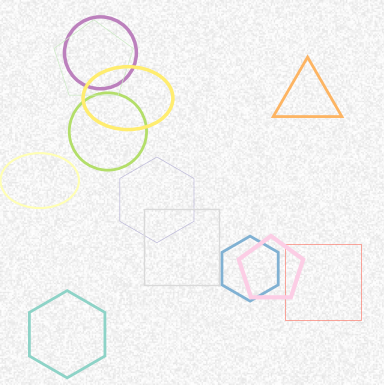[{"shape": "hexagon", "thickness": 2, "radius": 0.57, "center": [0.174, 0.132]}, {"shape": "oval", "thickness": 1.5, "radius": 0.51, "center": [0.103, 0.531]}, {"shape": "hexagon", "thickness": 0.5, "radius": 0.56, "center": [0.408, 0.481]}, {"shape": "square", "thickness": 0.5, "radius": 0.49, "center": [0.84, 0.267]}, {"shape": "hexagon", "thickness": 2, "radius": 0.42, "center": [0.65, 0.302]}, {"shape": "triangle", "thickness": 2, "radius": 0.51, "center": [0.799, 0.749]}, {"shape": "circle", "thickness": 2, "radius": 0.5, "center": [0.28, 0.658]}, {"shape": "pentagon", "thickness": 3, "radius": 0.44, "center": [0.704, 0.299]}, {"shape": "square", "thickness": 1, "radius": 0.49, "center": [0.471, 0.358]}, {"shape": "circle", "thickness": 2.5, "radius": 0.47, "center": [0.261, 0.863]}, {"shape": "pentagon", "thickness": 0.5, "radius": 0.54, "center": [0.243, 0.841]}, {"shape": "oval", "thickness": 2.5, "radius": 0.58, "center": [0.332, 0.745]}]